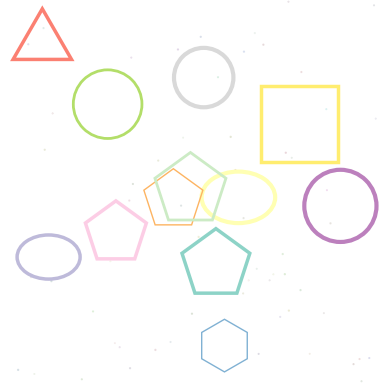[{"shape": "pentagon", "thickness": 2.5, "radius": 0.46, "center": [0.561, 0.313]}, {"shape": "oval", "thickness": 3, "radius": 0.48, "center": [0.619, 0.487]}, {"shape": "oval", "thickness": 2.5, "radius": 0.41, "center": [0.126, 0.332]}, {"shape": "triangle", "thickness": 2.5, "radius": 0.44, "center": [0.11, 0.889]}, {"shape": "hexagon", "thickness": 1, "radius": 0.34, "center": [0.583, 0.102]}, {"shape": "pentagon", "thickness": 1, "radius": 0.4, "center": [0.45, 0.481]}, {"shape": "circle", "thickness": 2, "radius": 0.45, "center": [0.28, 0.729]}, {"shape": "pentagon", "thickness": 2.5, "radius": 0.42, "center": [0.301, 0.395]}, {"shape": "circle", "thickness": 3, "radius": 0.39, "center": [0.529, 0.799]}, {"shape": "circle", "thickness": 3, "radius": 0.47, "center": [0.884, 0.465]}, {"shape": "pentagon", "thickness": 2, "radius": 0.48, "center": [0.495, 0.507]}, {"shape": "square", "thickness": 2.5, "radius": 0.5, "center": [0.778, 0.677]}]